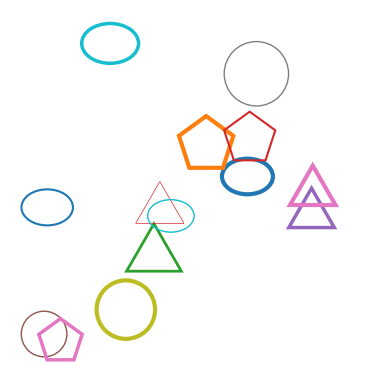[{"shape": "oval", "thickness": 1.5, "radius": 0.33, "center": [0.123, 0.461]}, {"shape": "oval", "thickness": 3, "radius": 0.33, "center": [0.643, 0.542]}, {"shape": "pentagon", "thickness": 3, "radius": 0.37, "center": [0.535, 0.624]}, {"shape": "triangle", "thickness": 2, "radius": 0.41, "center": [0.4, 0.337]}, {"shape": "triangle", "thickness": 0.5, "radius": 0.36, "center": [0.415, 0.456]}, {"shape": "pentagon", "thickness": 1.5, "radius": 0.35, "center": [0.649, 0.64]}, {"shape": "triangle", "thickness": 2.5, "radius": 0.34, "center": [0.809, 0.443]}, {"shape": "circle", "thickness": 1, "radius": 0.3, "center": [0.115, 0.132]}, {"shape": "triangle", "thickness": 3, "radius": 0.34, "center": [0.812, 0.502]}, {"shape": "pentagon", "thickness": 2.5, "radius": 0.3, "center": [0.157, 0.113]}, {"shape": "circle", "thickness": 1, "radius": 0.42, "center": [0.666, 0.808]}, {"shape": "circle", "thickness": 3, "radius": 0.38, "center": [0.327, 0.196]}, {"shape": "oval", "thickness": 1, "radius": 0.3, "center": [0.444, 0.439]}, {"shape": "oval", "thickness": 2.5, "radius": 0.37, "center": [0.286, 0.887]}]